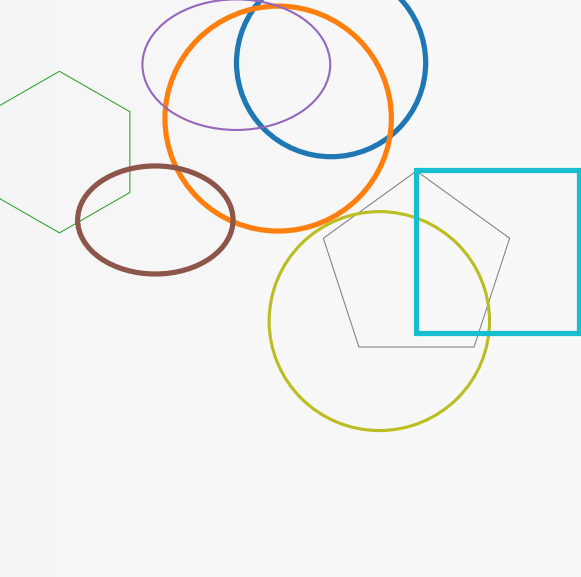[{"shape": "circle", "thickness": 2.5, "radius": 0.81, "center": [0.57, 0.89]}, {"shape": "circle", "thickness": 2.5, "radius": 0.97, "center": [0.479, 0.794]}, {"shape": "hexagon", "thickness": 0.5, "radius": 0.7, "center": [0.102, 0.736]}, {"shape": "oval", "thickness": 1, "radius": 0.81, "center": [0.407, 0.887]}, {"shape": "oval", "thickness": 2.5, "radius": 0.67, "center": [0.267, 0.618]}, {"shape": "pentagon", "thickness": 0.5, "radius": 0.84, "center": [0.717, 0.535]}, {"shape": "circle", "thickness": 1.5, "radius": 0.95, "center": [0.653, 0.443]}, {"shape": "square", "thickness": 2.5, "radius": 0.7, "center": [0.856, 0.564]}]